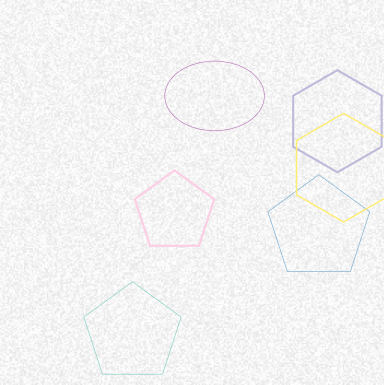[{"shape": "pentagon", "thickness": 0.5, "radius": 0.66, "center": [0.344, 0.135]}, {"shape": "hexagon", "thickness": 1.5, "radius": 0.66, "center": [0.876, 0.685]}, {"shape": "pentagon", "thickness": 0.5, "radius": 0.7, "center": [0.828, 0.407]}, {"shape": "pentagon", "thickness": 1.5, "radius": 0.54, "center": [0.453, 0.449]}, {"shape": "oval", "thickness": 0.5, "radius": 0.65, "center": [0.557, 0.751]}, {"shape": "hexagon", "thickness": 1, "radius": 0.71, "center": [0.892, 0.564]}]